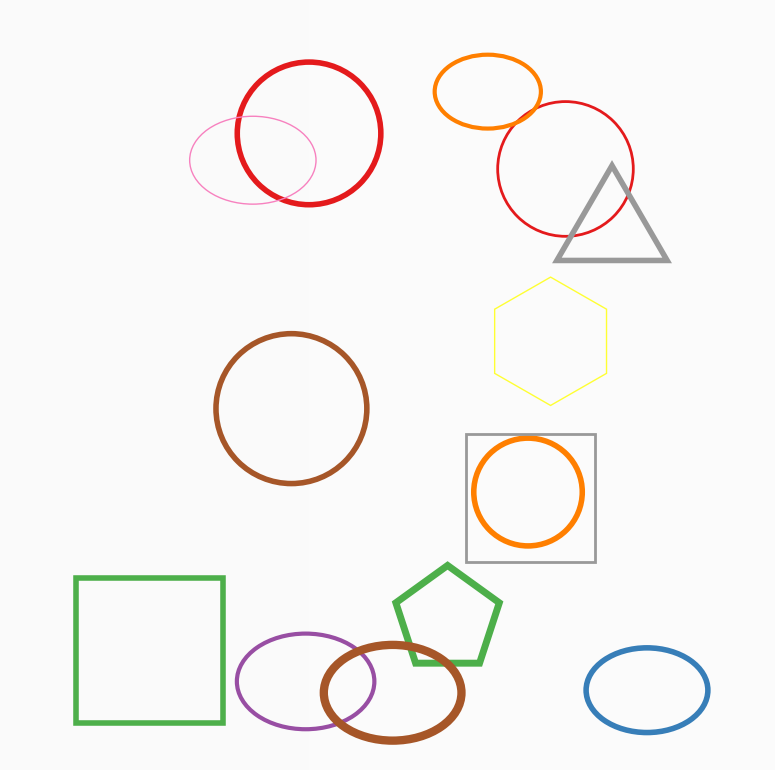[{"shape": "circle", "thickness": 1, "radius": 0.44, "center": [0.73, 0.781]}, {"shape": "circle", "thickness": 2, "radius": 0.46, "center": [0.399, 0.827]}, {"shape": "oval", "thickness": 2, "radius": 0.39, "center": [0.835, 0.104]}, {"shape": "pentagon", "thickness": 2.5, "radius": 0.35, "center": [0.578, 0.195]}, {"shape": "square", "thickness": 2, "radius": 0.47, "center": [0.193, 0.155]}, {"shape": "oval", "thickness": 1.5, "radius": 0.44, "center": [0.394, 0.115]}, {"shape": "circle", "thickness": 2, "radius": 0.35, "center": [0.681, 0.361]}, {"shape": "oval", "thickness": 1.5, "radius": 0.34, "center": [0.629, 0.881]}, {"shape": "hexagon", "thickness": 0.5, "radius": 0.42, "center": [0.71, 0.557]}, {"shape": "oval", "thickness": 3, "radius": 0.44, "center": [0.507, 0.1]}, {"shape": "circle", "thickness": 2, "radius": 0.49, "center": [0.376, 0.469]}, {"shape": "oval", "thickness": 0.5, "radius": 0.41, "center": [0.326, 0.792]}, {"shape": "triangle", "thickness": 2, "radius": 0.41, "center": [0.79, 0.703]}, {"shape": "square", "thickness": 1, "radius": 0.42, "center": [0.684, 0.353]}]